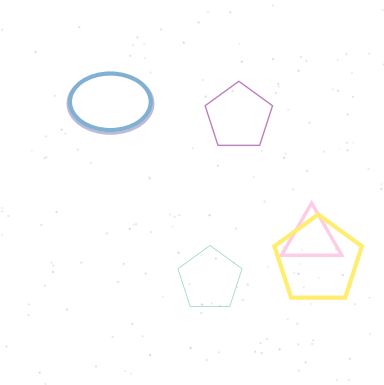[{"shape": "pentagon", "thickness": 0.5, "radius": 0.44, "center": [0.545, 0.275]}, {"shape": "oval", "thickness": 2, "radius": 0.55, "center": [0.287, 0.731]}, {"shape": "oval", "thickness": 3, "radius": 0.52, "center": [0.287, 0.736]}, {"shape": "triangle", "thickness": 2.5, "radius": 0.45, "center": [0.809, 0.382]}, {"shape": "pentagon", "thickness": 1, "radius": 0.46, "center": [0.62, 0.697]}, {"shape": "pentagon", "thickness": 3, "radius": 0.6, "center": [0.826, 0.323]}]